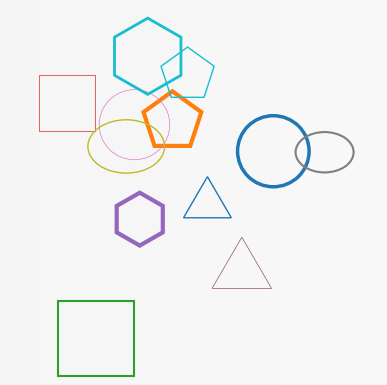[{"shape": "triangle", "thickness": 1, "radius": 0.36, "center": [0.535, 0.47]}, {"shape": "circle", "thickness": 2.5, "radius": 0.46, "center": [0.705, 0.607]}, {"shape": "pentagon", "thickness": 3, "radius": 0.39, "center": [0.445, 0.684]}, {"shape": "square", "thickness": 1.5, "radius": 0.49, "center": [0.247, 0.121]}, {"shape": "square", "thickness": 0.5, "radius": 0.36, "center": [0.173, 0.732]}, {"shape": "hexagon", "thickness": 3, "radius": 0.34, "center": [0.361, 0.431]}, {"shape": "triangle", "thickness": 0.5, "radius": 0.44, "center": [0.624, 0.295]}, {"shape": "circle", "thickness": 0.5, "radius": 0.46, "center": [0.347, 0.676]}, {"shape": "oval", "thickness": 1.5, "radius": 0.37, "center": [0.838, 0.605]}, {"shape": "oval", "thickness": 1, "radius": 0.49, "center": [0.326, 0.62]}, {"shape": "hexagon", "thickness": 2, "radius": 0.49, "center": [0.381, 0.854]}, {"shape": "pentagon", "thickness": 1, "radius": 0.36, "center": [0.484, 0.806]}]